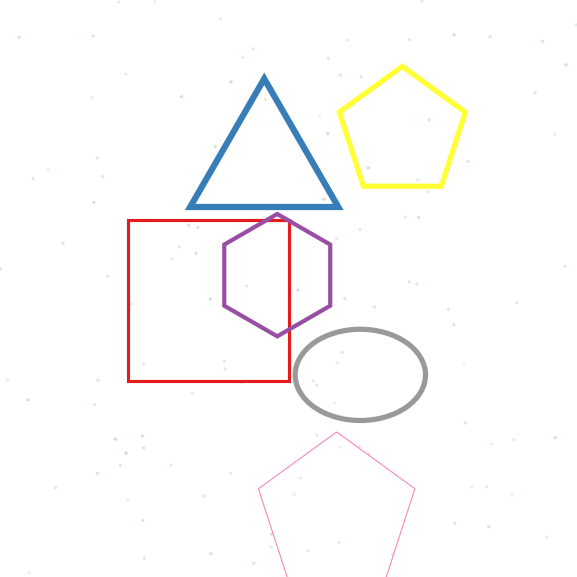[{"shape": "square", "thickness": 1.5, "radius": 0.7, "center": [0.361, 0.479]}, {"shape": "triangle", "thickness": 3, "radius": 0.74, "center": [0.458, 0.715]}, {"shape": "hexagon", "thickness": 2, "radius": 0.53, "center": [0.48, 0.523]}, {"shape": "pentagon", "thickness": 2.5, "radius": 0.57, "center": [0.697, 0.769]}, {"shape": "pentagon", "thickness": 0.5, "radius": 0.71, "center": [0.583, 0.109]}, {"shape": "oval", "thickness": 2.5, "radius": 0.56, "center": [0.624, 0.35]}]